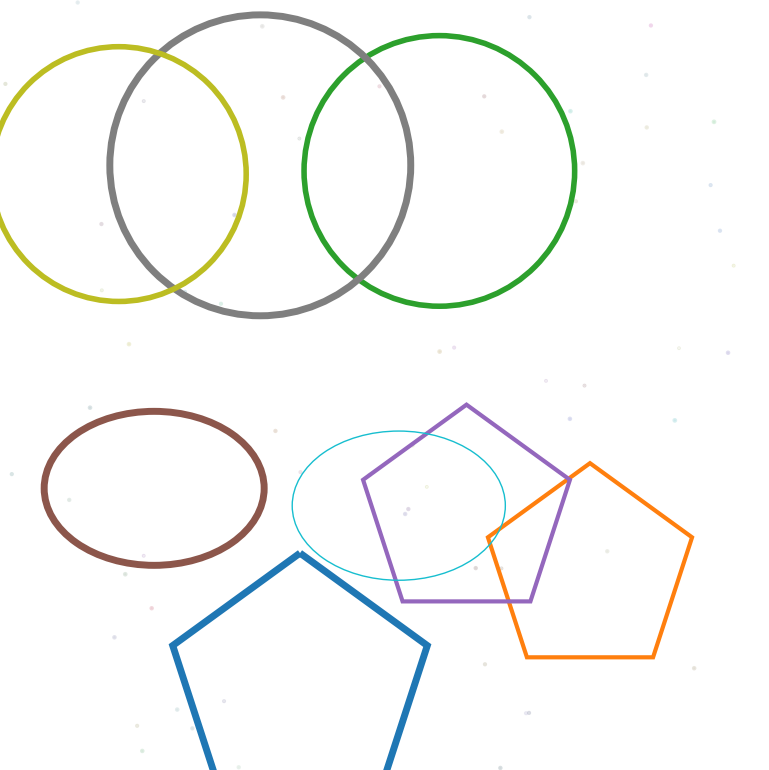[{"shape": "pentagon", "thickness": 2.5, "radius": 0.87, "center": [0.39, 0.108]}, {"shape": "pentagon", "thickness": 1.5, "radius": 0.7, "center": [0.766, 0.259]}, {"shape": "circle", "thickness": 2, "radius": 0.88, "center": [0.571, 0.778]}, {"shape": "pentagon", "thickness": 1.5, "radius": 0.71, "center": [0.606, 0.333]}, {"shape": "oval", "thickness": 2.5, "radius": 0.71, "center": [0.2, 0.366]}, {"shape": "circle", "thickness": 2.5, "radius": 0.98, "center": [0.338, 0.785]}, {"shape": "circle", "thickness": 2, "radius": 0.83, "center": [0.154, 0.774]}, {"shape": "oval", "thickness": 0.5, "radius": 0.69, "center": [0.518, 0.343]}]